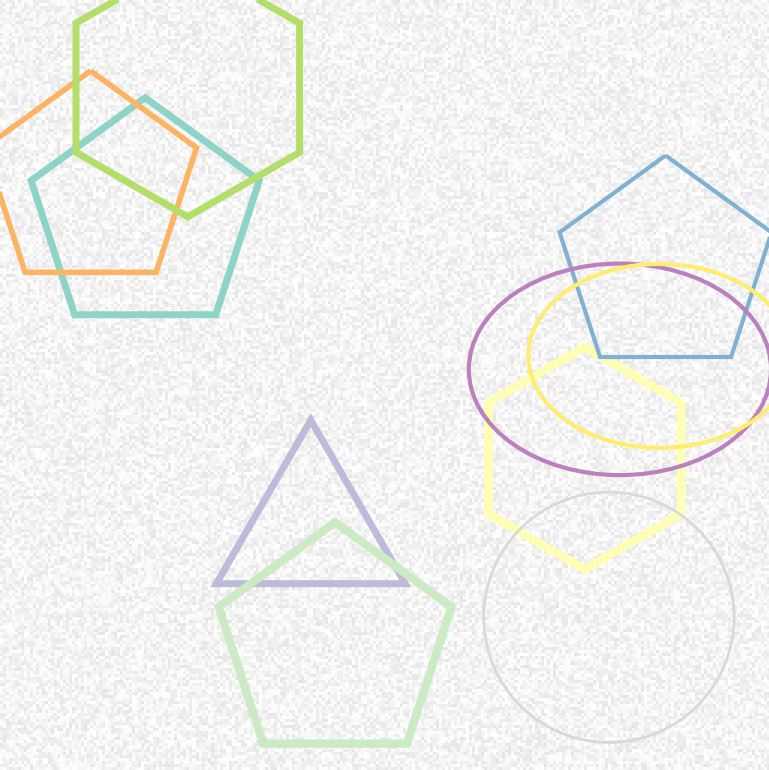[{"shape": "pentagon", "thickness": 2.5, "radius": 0.78, "center": [0.189, 0.717]}, {"shape": "hexagon", "thickness": 3, "radius": 0.72, "center": [0.759, 0.405]}, {"shape": "triangle", "thickness": 2.5, "radius": 0.71, "center": [0.404, 0.313]}, {"shape": "pentagon", "thickness": 1.5, "radius": 0.72, "center": [0.864, 0.653]}, {"shape": "pentagon", "thickness": 2, "radius": 0.72, "center": [0.118, 0.763]}, {"shape": "hexagon", "thickness": 2.5, "radius": 0.84, "center": [0.244, 0.886]}, {"shape": "circle", "thickness": 1, "radius": 0.81, "center": [0.791, 0.198]}, {"shape": "oval", "thickness": 1.5, "radius": 0.98, "center": [0.805, 0.52]}, {"shape": "pentagon", "thickness": 3, "radius": 0.79, "center": [0.435, 0.163]}, {"shape": "oval", "thickness": 1.5, "radius": 0.85, "center": [0.857, 0.538]}]